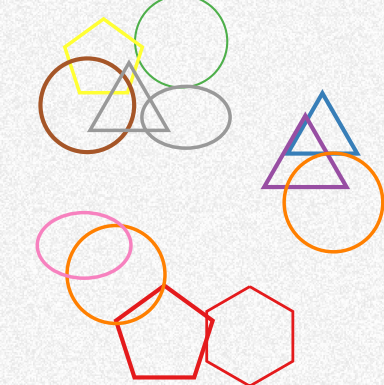[{"shape": "hexagon", "thickness": 2, "radius": 0.65, "center": [0.649, 0.126]}, {"shape": "pentagon", "thickness": 3, "radius": 0.66, "center": [0.427, 0.126]}, {"shape": "triangle", "thickness": 3, "radius": 0.52, "center": [0.837, 0.653]}, {"shape": "circle", "thickness": 1.5, "radius": 0.6, "center": [0.471, 0.892]}, {"shape": "triangle", "thickness": 3, "radius": 0.62, "center": [0.793, 0.576]}, {"shape": "circle", "thickness": 2.5, "radius": 0.64, "center": [0.301, 0.287]}, {"shape": "circle", "thickness": 2.5, "radius": 0.64, "center": [0.866, 0.474]}, {"shape": "pentagon", "thickness": 2.5, "radius": 0.53, "center": [0.269, 0.845]}, {"shape": "circle", "thickness": 3, "radius": 0.61, "center": [0.227, 0.727]}, {"shape": "oval", "thickness": 2.5, "radius": 0.61, "center": [0.218, 0.363]}, {"shape": "triangle", "thickness": 2.5, "radius": 0.59, "center": [0.335, 0.72]}, {"shape": "oval", "thickness": 2.5, "radius": 0.57, "center": [0.483, 0.695]}]